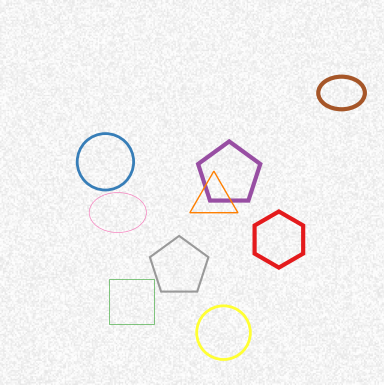[{"shape": "hexagon", "thickness": 3, "radius": 0.36, "center": [0.724, 0.378]}, {"shape": "circle", "thickness": 2, "radius": 0.37, "center": [0.274, 0.58]}, {"shape": "square", "thickness": 0.5, "radius": 0.29, "center": [0.341, 0.217]}, {"shape": "pentagon", "thickness": 3, "radius": 0.42, "center": [0.595, 0.548]}, {"shape": "triangle", "thickness": 1, "radius": 0.36, "center": [0.555, 0.484]}, {"shape": "circle", "thickness": 2, "radius": 0.35, "center": [0.581, 0.136]}, {"shape": "oval", "thickness": 3, "radius": 0.3, "center": [0.887, 0.759]}, {"shape": "oval", "thickness": 0.5, "radius": 0.37, "center": [0.306, 0.448]}, {"shape": "pentagon", "thickness": 1.5, "radius": 0.4, "center": [0.465, 0.307]}]